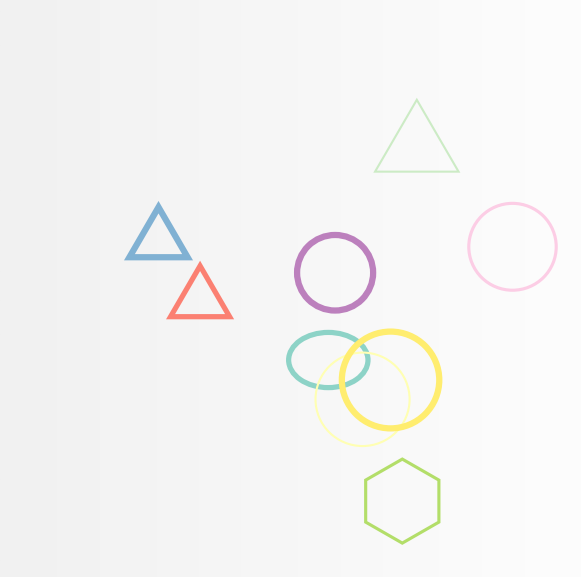[{"shape": "oval", "thickness": 2.5, "radius": 0.34, "center": [0.565, 0.376]}, {"shape": "circle", "thickness": 1, "radius": 0.4, "center": [0.624, 0.308]}, {"shape": "triangle", "thickness": 2.5, "radius": 0.29, "center": [0.344, 0.48]}, {"shape": "triangle", "thickness": 3, "radius": 0.29, "center": [0.273, 0.583]}, {"shape": "hexagon", "thickness": 1.5, "radius": 0.36, "center": [0.692, 0.131]}, {"shape": "circle", "thickness": 1.5, "radius": 0.38, "center": [0.882, 0.572]}, {"shape": "circle", "thickness": 3, "radius": 0.33, "center": [0.577, 0.527]}, {"shape": "triangle", "thickness": 1, "radius": 0.41, "center": [0.717, 0.743]}, {"shape": "circle", "thickness": 3, "radius": 0.42, "center": [0.672, 0.341]}]